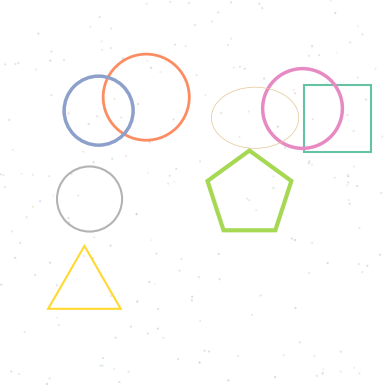[{"shape": "square", "thickness": 1.5, "radius": 0.44, "center": [0.876, 0.693]}, {"shape": "circle", "thickness": 2, "radius": 0.56, "center": [0.38, 0.748]}, {"shape": "circle", "thickness": 2.5, "radius": 0.45, "center": [0.256, 0.713]}, {"shape": "circle", "thickness": 2.5, "radius": 0.52, "center": [0.786, 0.718]}, {"shape": "pentagon", "thickness": 3, "radius": 0.57, "center": [0.648, 0.495]}, {"shape": "triangle", "thickness": 1.5, "radius": 0.54, "center": [0.219, 0.252]}, {"shape": "oval", "thickness": 0.5, "radius": 0.57, "center": [0.663, 0.694]}, {"shape": "circle", "thickness": 1.5, "radius": 0.42, "center": [0.233, 0.483]}]